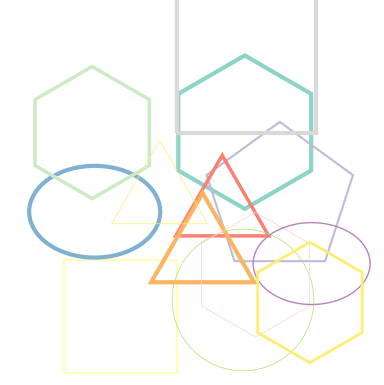[{"shape": "hexagon", "thickness": 3, "radius": 1.0, "center": [0.636, 0.657]}, {"shape": "square", "thickness": 1.5, "radius": 0.73, "center": [0.313, 0.177]}, {"shape": "pentagon", "thickness": 1.5, "radius": 1.0, "center": [0.727, 0.483]}, {"shape": "triangle", "thickness": 2.5, "radius": 0.7, "center": [0.577, 0.457]}, {"shape": "oval", "thickness": 3, "radius": 0.85, "center": [0.246, 0.45]}, {"shape": "triangle", "thickness": 3, "radius": 0.77, "center": [0.526, 0.344]}, {"shape": "circle", "thickness": 0.5, "radius": 0.92, "center": [0.631, 0.221]}, {"shape": "hexagon", "thickness": 0.5, "radius": 0.81, "center": [0.664, 0.286]}, {"shape": "square", "thickness": 3, "radius": 0.9, "center": [0.64, 0.834]}, {"shape": "oval", "thickness": 1, "radius": 0.76, "center": [0.809, 0.315]}, {"shape": "hexagon", "thickness": 2.5, "radius": 0.86, "center": [0.239, 0.656]}, {"shape": "triangle", "thickness": 0.5, "radius": 0.72, "center": [0.415, 0.491]}, {"shape": "hexagon", "thickness": 2, "radius": 0.78, "center": [0.805, 0.214]}]